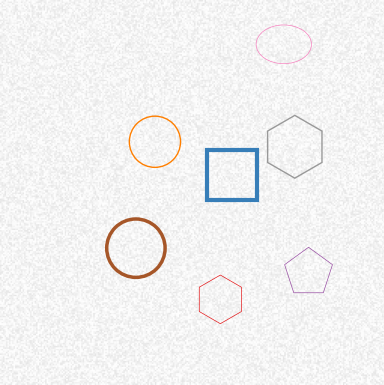[{"shape": "hexagon", "thickness": 0.5, "radius": 0.32, "center": [0.572, 0.222]}, {"shape": "square", "thickness": 3, "radius": 0.33, "center": [0.603, 0.546]}, {"shape": "pentagon", "thickness": 0.5, "radius": 0.33, "center": [0.801, 0.292]}, {"shape": "circle", "thickness": 1, "radius": 0.33, "center": [0.402, 0.632]}, {"shape": "circle", "thickness": 2.5, "radius": 0.38, "center": [0.353, 0.355]}, {"shape": "oval", "thickness": 0.5, "radius": 0.36, "center": [0.737, 0.885]}, {"shape": "hexagon", "thickness": 1, "radius": 0.41, "center": [0.766, 0.619]}]